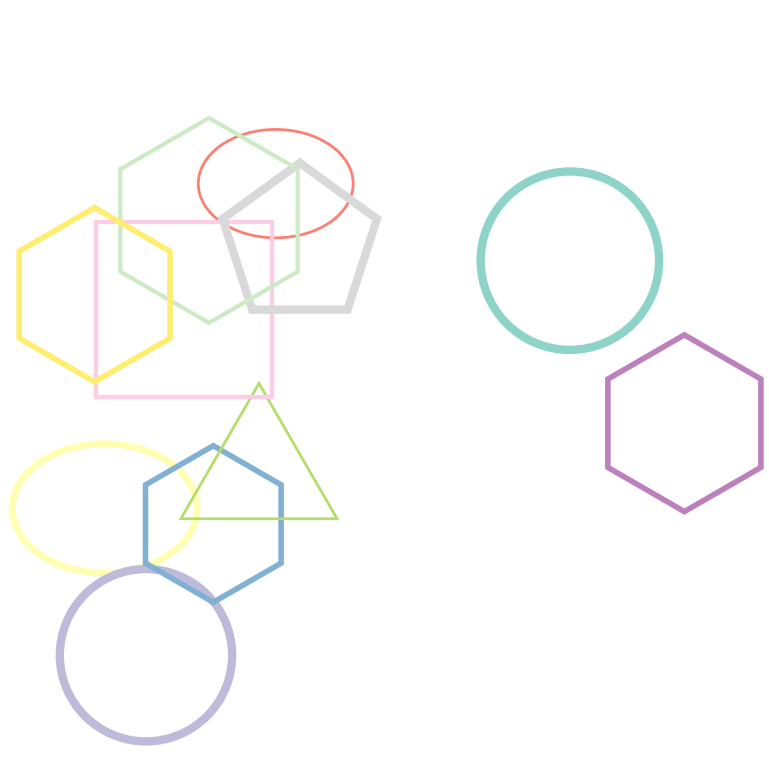[{"shape": "circle", "thickness": 3, "radius": 0.58, "center": [0.74, 0.661]}, {"shape": "oval", "thickness": 2.5, "radius": 0.6, "center": [0.136, 0.34]}, {"shape": "circle", "thickness": 3, "radius": 0.56, "center": [0.19, 0.149]}, {"shape": "oval", "thickness": 1, "radius": 0.5, "center": [0.358, 0.761]}, {"shape": "hexagon", "thickness": 2, "radius": 0.51, "center": [0.277, 0.319]}, {"shape": "triangle", "thickness": 1, "radius": 0.59, "center": [0.336, 0.385]}, {"shape": "square", "thickness": 1.5, "radius": 0.57, "center": [0.239, 0.598]}, {"shape": "pentagon", "thickness": 3, "radius": 0.53, "center": [0.389, 0.683]}, {"shape": "hexagon", "thickness": 2, "radius": 0.57, "center": [0.889, 0.45]}, {"shape": "hexagon", "thickness": 1.5, "radius": 0.67, "center": [0.271, 0.714]}, {"shape": "hexagon", "thickness": 2, "radius": 0.57, "center": [0.123, 0.617]}]